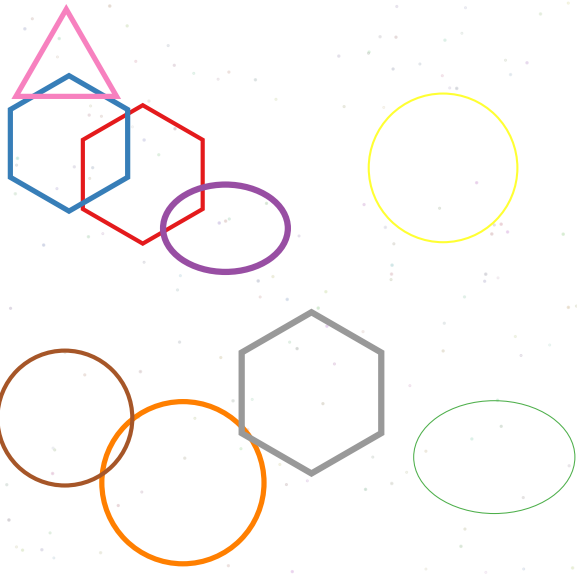[{"shape": "hexagon", "thickness": 2, "radius": 0.6, "center": [0.247, 0.697]}, {"shape": "hexagon", "thickness": 2.5, "radius": 0.59, "center": [0.119, 0.751]}, {"shape": "oval", "thickness": 0.5, "radius": 0.7, "center": [0.856, 0.208]}, {"shape": "oval", "thickness": 3, "radius": 0.54, "center": [0.39, 0.604]}, {"shape": "circle", "thickness": 2.5, "radius": 0.7, "center": [0.317, 0.163]}, {"shape": "circle", "thickness": 1, "radius": 0.64, "center": [0.767, 0.708]}, {"shape": "circle", "thickness": 2, "radius": 0.58, "center": [0.112, 0.275]}, {"shape": "triangle", "thickness": 2.5, "radius": 0.5, "center": [0.115, 0.883]}, {"shape": "hexagon", "thickness": 3, "radius": 0.7, "center": [0.539, 0.319]}]